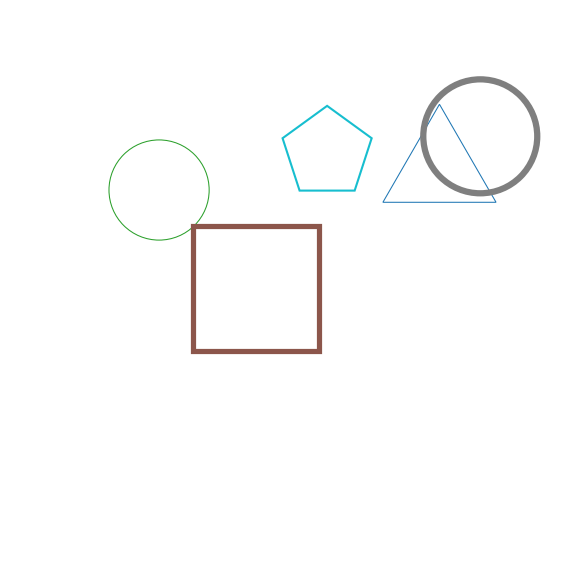[{"shape": "triangle", "thickness": 0.5, "radius": 0.57, "center": [0.761, 0.705]}, {"shape": "circle", "thickness": 0.5, "radius": 0.43, "center": [0.275, 0.67]}, {"shape": "square", "thickness": 2.5, "radius": 0.54, "center": [0.443, 0.499]}, {"shape": "circle", "thickness": 3, "radius": 0.49, "center": [0.832, 0.763]}, {"shape": "pentagon", "thickness": 1, "radius": 0.41, "center": [0.566, 0.735]}]